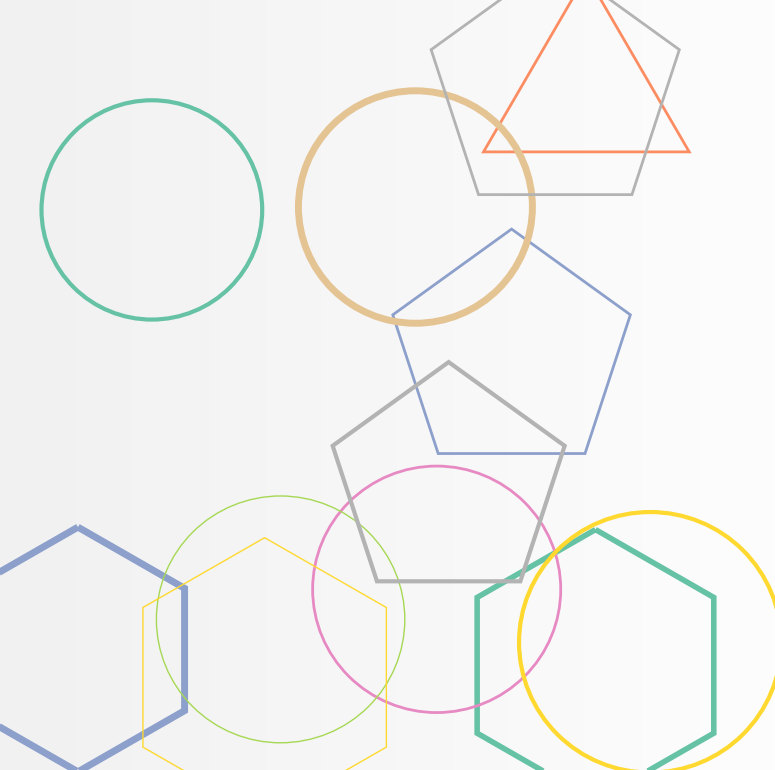[{"shape": "circle", "thickness": 1.5, "radius": 0.71, "center": [0.196, 0.727]}, {"shape": "hexagon", "thickness": 2, "radius": 0.88, "center": [0.768, 0.136]}, {"shape": "triangle", "thickness": 1, "radius": 0.77, "center": [0.757, 0.879]}, {"shape": "hexagon", "thickness": 2.5, "radius": 0.79, "center": [0.101, 0.157]}, {"shape": "pentagon", "thickness": 1, "radius": 0.81, "center": [0.66, 0.541]}, {"shape": "circle", "thickness": 1, "radius": 0.8, "center": [0.563, 0.235]}, {"shape": "circle", "thickness": 0.5, "radius": 0.8, "center": [0.362, 0.196]}, {"shape": "hexagon", "thickness": 0.5, "radius": 0.91, "center": [0.341, 0.12]}, {"shape": "circle", "thickness": 1.5, "radius": 0.85, "center": [0.839, 0.166]}, {"shape": "circle", "thickness": 2.5, "radius": 0.75, "center": [0.536, 0.731]}, {"shape": "pentagon", "thickness": 1, "radius": 0.84, "center": [0.716, 0.883]}, {"shape": "pentagon", "thickness": 1.5, "radius": 0.79, "center": [0.579, 0.372]}]